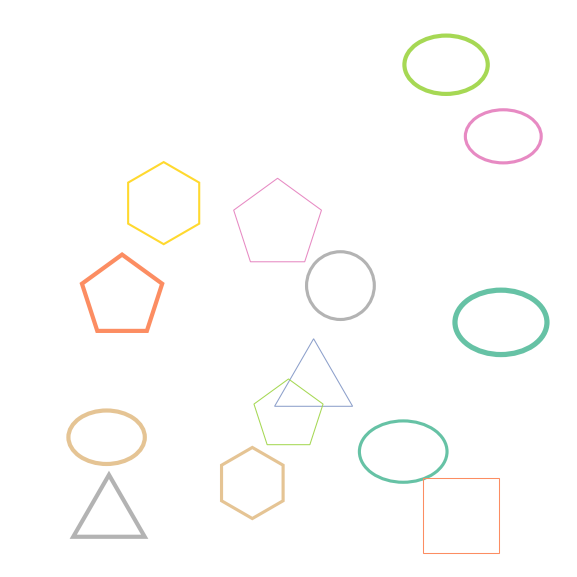[{"shape": "oval", "thickness": 2.5, "radius": 0.4, "center": [0.867, 0.441]}, {"shape": "oval", "thickness": 1.5, "radius": 0.38, "center": [0.698, 0.217]}, {"shape": "square", "thickness": 0.5, "radius": 0.33, "center": [0.798, 0.107]}, {"shape": "pentagon", "thickness": 2, "radius": 0.37, "center": [0.211, 0.485]}, {"shape": "triangle", "thickness": 0.5, "radius": 0.39, "center": [0.543, 0.335]}, {"shape": "oval", "thickness": 1.5, "radius": 0.33, "center": [0.871, 0.763]}, {"shape": "pentagon", "thickness": 0.5, "radius": 0.4, "center": [0.481, 0.611]}, {"shape": "oval", "thickness": 2, "radius": 0.36, "center": [0.772, 0.887]}, {"shape": "pentagon", "thickness": 0.5, "radius": 0.31, "center": [0.5, 0.28]}, {"shape": "hexagon", "thickness": 1, "radius": 0.36, "center": [0.283, 0.647]}, {"shape": "oval", "thickness": 2, "radius": 0.33, "center": [0.185, 0.242]}, {"shape": "hexagon", "thickness": 1.5, "radius": 0.31, "center": [0.437, 0.163]}, {"shape": "circle", "thickness": 1.5, "radius": 0.29, "center": [0.589, 0.505]}, {"shape": "triangle", "thickness": 2, "radius": 0.36, "center": [0.189, 0.105]}]